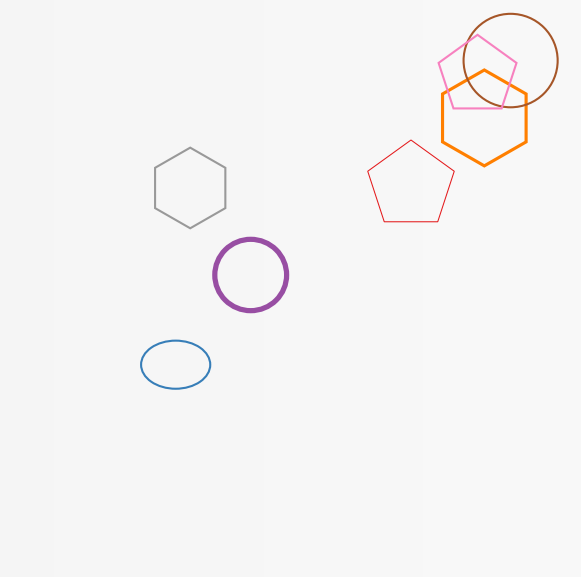[{"shape": "pentagon", "thickness": 0.5, "radius": 0.39, "center": [0.707, 0.678]}, {"shape": "oval", "thickness": 1, "radius": 0.3, "center": [0.302, 0.368]}, {"shape": "circle", "thickness": 2.5, "radius": 0.31, "center": [0.431, 0.523]}, {"shape": "hexagon", "thickness": 1.5, "radius": 0.41, "center": [0.833, 0.795]}, {"shape": "circle", "thickness": 1, "radius": 0.4, "center": [0.878, 0.894]}, {"shape": "pentagon", "thickness": 1, "radius": 0.35, "center": [0.822, 0.868]}, {"shape": "hexagon", "thickness": 1, "radius": 0.35, "center": [0.327, 0.674]}]